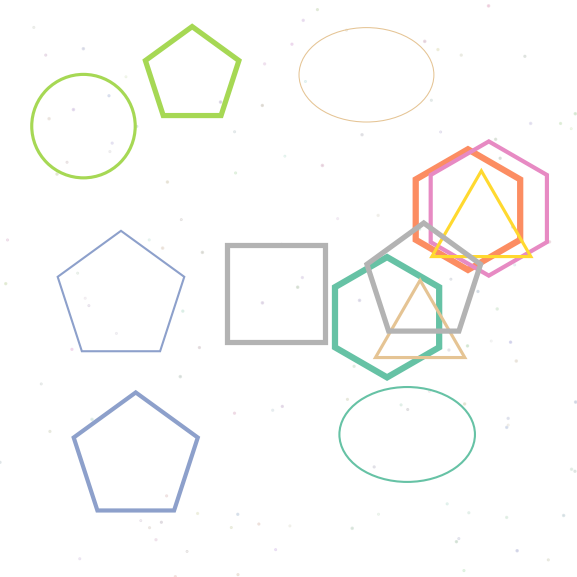[{"shape": "oval", "thickness": 1, "radius": 0.59, "center": [0.705, 0.247]}, {"shape": "hexagon", "thickness": 3, "radius": 0.52, "center": [0.67, 0.45]}, {"shape": "hexagon", "thickness": 3, "radius": 0.52, "center": [0.81, 0.636]}, {"shape": "pentagon", "thickness": 1, "radius": 0.58, "center": [0.209, 0.484]}, {"shape": "pentagon", "thickness": 2, "radius": 0.56, "center": [0.235, 0.207]}, {"shape": "hexagon", "thickness": 2, "radius": 0.58, "center": [0.846, 0.638]}, {"shape": "pentagon", "thickness": 2.5, "radius": 0.43, "center": [0.333, 0.868]}, {"shape": "circle", "thickness": 1.5, "radius": 0.45, "center": [0.145, 0.781]}, {"shape": "triangle", "thickness": 1.5, "radius": 0.49, "center": [0.833, 0.604]}, {"shape": "oval", "thickness": 0.5, "radius": 0.58, "center": [0.635, 0.87]}, {"shape": "triangle", "thickness": 1.5, "radius": 0.45, "center": [0.727, 0.425]}, {"shape": "pentagon", "thickness": 2.5, "radius": 0.52, "center": [0.734, 0.51]}, {"shape": "square", "thickness": 2.5, "radius": 0.42, "center": [0.478, 0.491]}]